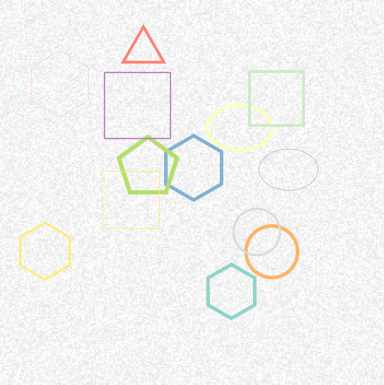[{"shape": "hexagon", "thickness": 2.5, "radius": 0.35, "center": [0.601, 0.243]}, {"shape": "oval", "thickness": 2, "radius": 0.42, "center": [0.623, 0.668]}, {"shape": "oval", "thickness": 0.5, "radius": 0.38, "center": [0.749, 0.559]}, {"shape": "triangle", "thickness": 2, "radius": 0.31, "center": [0.373, 0.869]}, {"shape": "hexagon", "thickness": 2.5, "radius": 0.42, "center": [0.503, 0.564]}, {"shape": "circle", "thickness": 2.5, "radius": 0.34, "center": [0.706, 0.346]}, {"shape": "pentagon", "thickness": 3, "radius": 0.4, "center": [0.384, 0.565]}, {"shape": "hexagon", "thickness": 0.5, "radius": 0.43, "center": [0.155, 0.783]}, {"shape": "circle", "thickness": 1.5, "radius": 0.3, "center": [0.667, 0.398]}, {"shape": "square", "thickness": 1, "radius": 0.43, "center": [0.356, 0.728]}, {"shape": "square", "thickness": 2, "radius": 0.35, "center": [0.716, 0.746]}, {"shape": "hexagon", "thickness": 1.5, "radius": 0.37, "center": [0.117, 0.348]}, {"shape": "square", "thickness": 0.5, "radius": 0.37, "center": [0.339, 0.481]}]